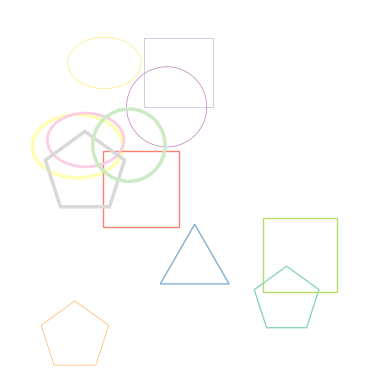[{"shape": "pentagon", "thickness": 1, "radius": 0.44, "center": [0.744, 0.22]}, {"shape": "oval", "thickness": 2.5, "radius": 0.59, "center": [0.202, 0.62]}, {"shape": "square", "thickness": 0.5, "radius": 0.45, "center": [0.463, 0.811]}, {"shape": "square", "thickness": 1, "radius": 0.49, "center": [0.366, 0.51]}, {"shape": "triangle", "thickness": 1, "radius": 0.52, "center": [0.506, 0.314]}, {"shape": "pentagon", "thickness": 0.5, "radius": 0.46, "center": [0.195, 0.126]}, {"shape": "square", "thickness": 1, "radius": 0.48, "center": [0.78, 0.337]}, {"shape": "oval", "thickness": 2, "radius": 0.5, "center": [0.222, 0.637]}, {"shape": "pentagon", "thickness": 2.5, "radius": 0.54, "center": [0.221, 0.55]}, {"shape": "circle", "thickness": 0.5, "radius": 0.52, "center": [0.433, 0.722]}, {"shape": "circle", "thickness": 2.5, "radius": 0.47, "center": [0.335, 0.623]}, {"shape": "oval", "thickness": 0.5, "radius": 0.48, "center": [0.271, 0.837]}]